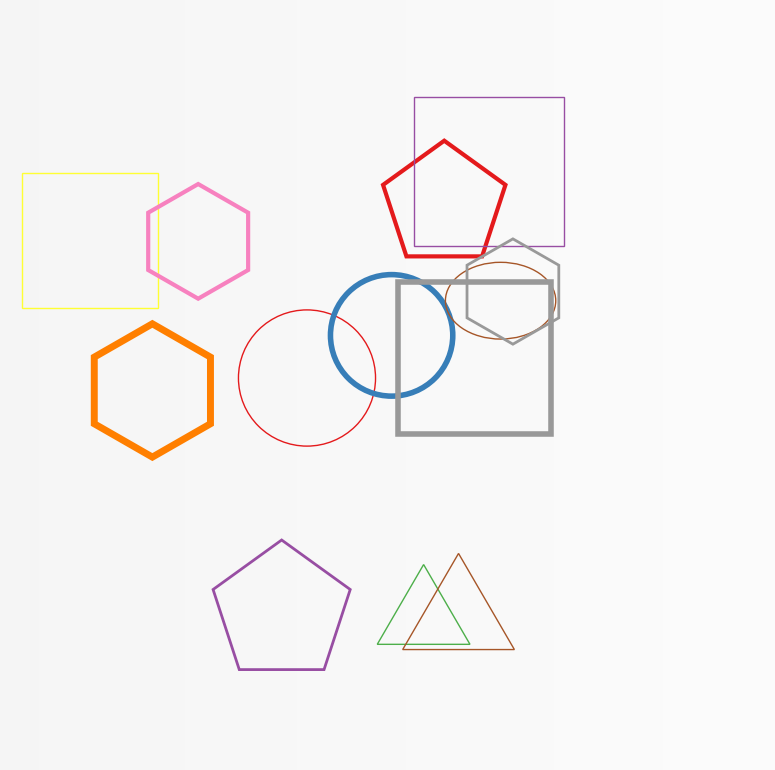[{"shape": "pentagon", "thickness": 1.5, "radius": 0.42, "center": [0.573, 0.734]}, {"shape": "circle", "thickness": 0.5, "radius": 0.44, "center": [0.396, 0.509]}, {"shape": "circle", "thickness": 2, "radius": 0.39, "center": [0.505, 0.564]}, {"shape": "triangle", "thickness": 0.5, "radius": 0.35, "center": [0.547, 0.198]}, {"shape": "square", "thickness": 0.5, "radius": 0.48, "center": [0.631, 0.778]}, {"shape": "pentagon", "thickness": 1, "radius": 0.47, "center": [0.363, 0.206]}, {"shape": "hexagon", "thickness": 2.5, "radius": 0.43, "center": [0.197, 0.493]}, {"shape": "square", "thickness": 0.5, "radius": 0.44, "center": [0.116, 0.688]}, {"shape": "triangle", "thickness": 0.5, "radius": 0.42, "center": [0.592, 0.198]}, {"shape": "oval", "thickness": 0.5, "radius": 0.36, "center": [0.646, 0.61]}, {"shape": "hexagon", "thickness": 1.5, "radius": 0.37, "center": [0.256, 0.687]}, {"shape": "square", "thickness": 2, "radius": 0.49, "center": [0.612, 0.535]}, {"shape": "hexagon", "thickness": 1, "radius": 0.34, "center": [0.662, 0.621]}]